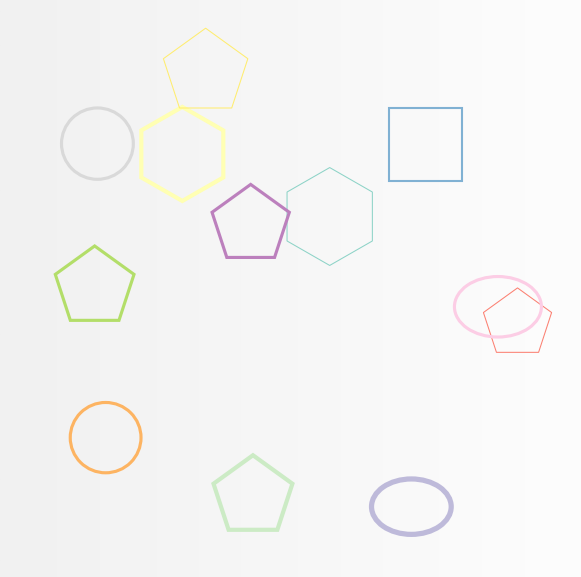[{"shape": "hexagon", "thickness": 0.5, "radius": 0.42, "center": [0.567, 0.624]}, {"shape": "hexagon", "thickness": 2, "radius": 0.41, "center": [0.314, 0.733]}, {"shape": "oval", "thickness": 2.5, "radius": 0.34, "center": [0.708, 0.122]}, {"shape": "pentagon", "thickness": 0.5, "radius": 0.31, "center": [0.89, 0.439]}, {"shape": "square", "thickness": 1, "radius": 0.32, "center": [0.732, 0.749]}, {"shape": "circle", "thickness": 1.5, "radius": 0.3, "center": [0.182, 0.241]}, {"shape": "pentagon", "thickness": 1.5, "radius": 0.36, "center": [0.163, 0.502]}, {"shape": "oval", "thickness": 1.5, "radius": 0.37, "center": [0.857, 0.468]}, {"shape": "circle", "thickness": 1.5, "radius": 0.31, "center": [0.168, 0.75]}, {"shape": "pentagon", "thickness": 1.5, "radius": 0.35, "center": [0.431, 0.61]}, {"shape": "pentagon", "thickness": 2, "radius": 0.36, "center": [0.435, 0.139]}, {"shape": "pentagon", "thickness": 0.5, "radius": 0.38, "center": [0.354, 0.874]}]